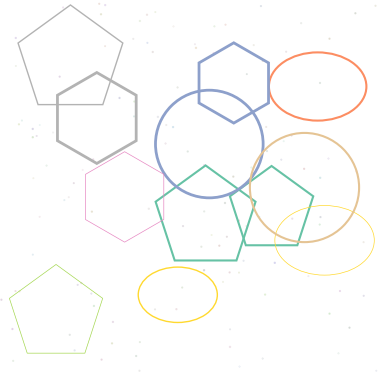[{"shape": "pentagon", "thickness": 1.5, "radius": 0.57, "center": [0.705, 0.455]}, {"shape": "pentagon", "thickness": 1.5, "radius": 0.68, "center": [0.534, 0.434]}, {"shape": "oval", "thickness": 1.5, "radius": 0.63, "center": [0.825, 0.775]}, {"shape": "circle", "thickness": 2, "radius": 0.7, "center": [0.544, 0.626]}, {"shape": "hexagon", "thickness": 2, "radius": 0.52, "center": [0.607, 0.785]}, {"shape": "hexagon", "thickness": 0.5, "radius": 0.59, "center": [0.324, 0.489]}, {"shape": "pentagon", "thickness": 0.5, "radius": 0.64, "center": [0.146, 0.186]}, {"shape": "oval", "thickness": 0.5, "radius": 0.65, "center": [0.843, 0.376]}, {"shape": "oval", "thickness": 1, "radius": 0.51, "center": [0.462, 0.234]}, {"shape": "circle", "thickness": 1.5, "radius": 0.71, "center": [0.791, 0.513]}, {"shape": "hexagon", "thickness": 2, "radius": 0.59, "center": [0.251, 0.694]}, {"shape": "pentagon", "thickness": 1, "radius": 0.72, "center": [0.183, 0.844]}]